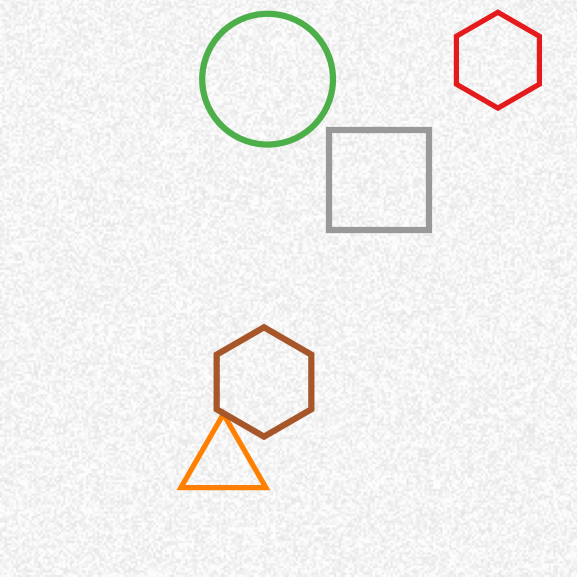[{"shape": "hexagon", "thickness": 2.5, "radius": 0.41, "center": [0.862, 0.895]}, {"shape": "circle", "thickness": 3, "radius": 0.57, "center": [0.463, 0.862]}, {"shape": "triangle", "thickness": 2.5, "radius": 0.42, "center": [0.387, 0.197]}, {"shape": "hexagon", "thickness": 3, "radius": 0.47, "center": [0.457, 0.338]}, {"shape": "square", "thickness": 3, "radius": 0.44, "center": [0.656, 0.687]}]